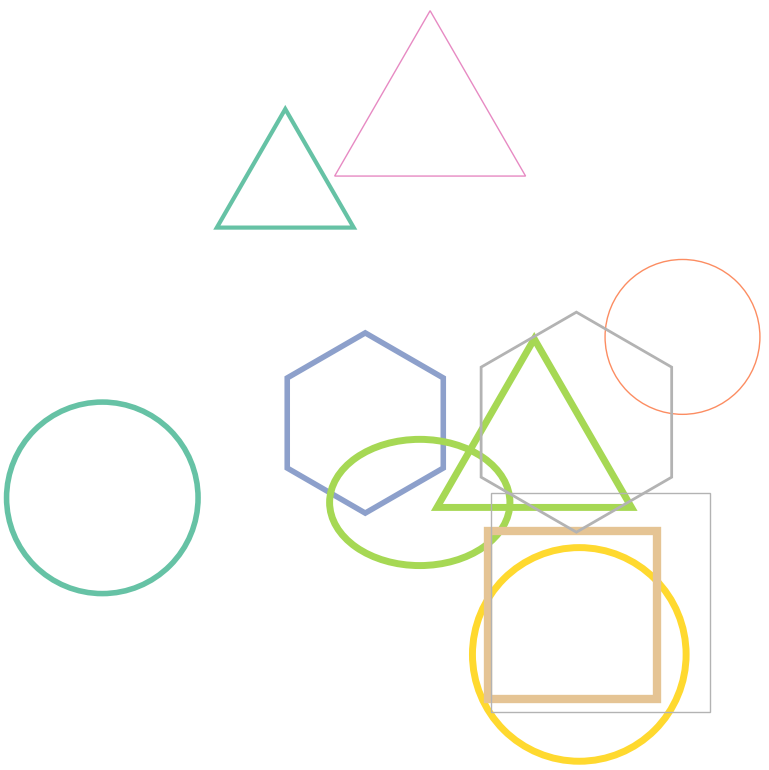[{"shape": "circle", "thickness": 2, "radius": 0.62, "center": [0.133, 0.353]}, {"shape": "triangle", "thickness": 1.5, "radius": 0.51, "center": [0.37, 0.756]}, {"shape": "circle", "thickness": 0.5, "radius": 0.5, "center": [0.886, 0.562]}, {"shape": "hexagon", "thickness": 2, "radius": 0.59, "center": [0.474, 0.451]}, {"shape": "triangle", "thickness": 0.5, "radius": 0.72, "center": [0.559, 0.843]}, {"shape": "oval", "thickness": 2.5, "radius": 0.59, "center": [0.545, 0.347]}, {"shape": "triangle", "thickness": 2.5, "radius": 0.73, "center": [0.694, 0.414]}, {"shape": "circle", "thickness": 2.5, "radius": 0.69, "center": [0.752, 0.15]}, {"shape": "square", "thickness": 3, "radius": 0.55, "center": [0.743, 0.201]}, {"shape": "hexagon", "thickness": 1, "radius": 0.71, "center": [0.749, 0.452]}, {"shape": "square", "thickness": 0.5, "radius": 0.71, "center": [0.779, 0.218]}]